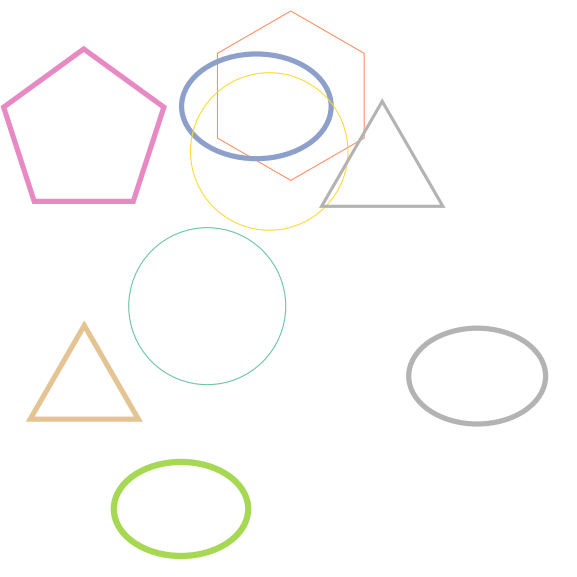[{"shape": "circle", "thickness": 0.5, "radius": 0.68, "center": [0.359, 0.469]}, {"shape": "hexagon", "thickness": 0.5, "radius": 0.73, "center": [0.504, 0.833]}, {"shape": "oval", "thickness": 2.5, "radius": 0.65, "center": [0.444, 0.815]}, {"shape": "pentagon", "thickness": 2.5, "radius": 0.73, "center": [0.145, 0.768]}, {"shape": "oval", "thickness": 3, "radius": 0.58, "center": [0.313, 0.118]}, {"shape": "circle", "thickness": 0.5, "radius": 0.68, "center": [0.466, 0.737]}, {"shape": "triangle", "thickness": 2.5, "radius": 0.54, "center": [0.146, 0.327]}, {"shape": "triangle", "thickness": 1.5, "radius": 0.61, "center": [0.662, 0.702]}, {"shape": "oval", "thickness": 2.5, "radius": 0.59, "center": [0.826, 0.348]}]